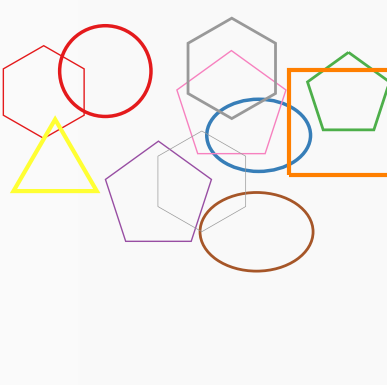[{"shape": "hexagon", "thickness": 1, "radius": 0.6, "center": [0.113, 0.761]}, {"shape": "circle", "thickness": 2.5, "radius": 0.59, "center": [0.272, 0.815]}, {"shape": "oval", "thickness": 2.5, "radius": 0.67, "center": [0.667, 0.648]}, {"shape": "pentagon", "thickness": 2, "radius": 0.56, "center": [0.899, 0.753]}, {"shape": "pentagon", "thickness": 1, "radius": 0.72, "center": [0.409, 0.49]}, {"shape": "square", "thickness": 3, "radius": 0.68, "center": [0.882, 0.682]}, {"shape": "triangle", "thickness": 3, "radius": 0.62, "center": [0.142, 0.566]}, {"shape": "oval", "thickness": 2, "radius": 0.73, "center": [0.662, 0.398]}, {"shape": "pentagon", "thickness": 1, "radius": 0.74, "center": [0.597, 0.721]}, {"shape": "hexagon", "thickness": 2, "radius": 0.65, "center": [0.598, 0.822]}, {"shape": "hexagon", "thickness": 0.5, "radius": 0.65, "center": [0.521, 0.529]}]